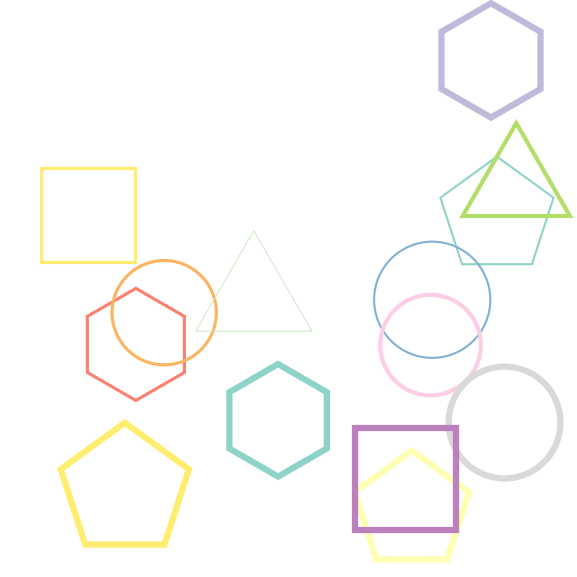[{"shape": "hexagon", "thickness": 3, "radius": 0.49, "center": [0.482, 0.271]}, {"shape": "pentagon", "thickness": 1, "radius": 0.52, "center": [0.861, 0.625]}, {"shape": "pentagon", "thickness": 3, "radius": 0.52, "center": [0.713, 0.115]}, {"shape": "hexagon", "thickness": 3, "radius": 0.5, "center": [0.85, 0.895]}, {"shape": "hexagon", "thickness": 1.5, "radius": 0.49, "center": [0.235, 0.403]}, {"shape": "circle", "thickness": 1, "radius": 0.5, "center": [0.748, 0.48]}, {"shape": "circle", "thickness": 1.5, "radius": 0.45, "center": [0.284, 0.458]}, {"shape": "triangle", "thickness": 2, "radius": 0.54, "center": [0.894, 0.679]}, {"shape": "circle", "thickness": 2, "radius": 0.44, "center": [0.746, 0.402]}, {"shape": "circle", "thickness": 3, "radius": 0.48, "center": [0.874, 0.267]}, {"shape": "square", "thickness": 3, "radius": 0.44, "center": [0.702, 0.17]}, {"shape": "triangle", "thickness": 0.5, "radius": 0.58, "center": [0.439, 0.484]}, {"shape": "square", "thickness": 1.5, "radius": 0.41, "center": [0.153, 0.627]}, {"shape": "pentagon", "thickness": 3, "radius": 0.58, "center": [0.216, 0.151]}]